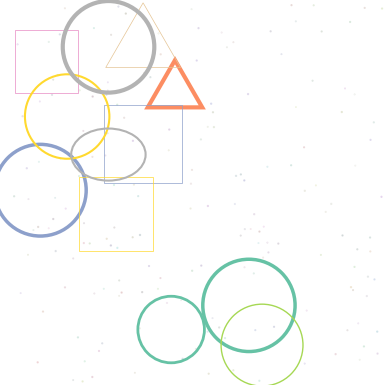[{"shape": "circle", "thickness": 2.5, "radius": 0.6, "center": [0.647, 0.207]}, {"shape": "circle", "thickness": 2, "radius": 0.43, "center": [0.445, 0.144]}, {"shape": "triangle", "thickness": 3, "radius": 0.41, "center": [0.455, 0.762]}, {"shape": "circle", "thickness": 2.5, "radius": 0.6, "center": [0.105, 0.506]}, {"shape": "square", "thickness": 0.5, "radius": 0.51, "center": [0.371, 0.626]}, {"shape": "square", "thickness": 0.5, "radius": 0.41, "center": [0.12, 0.84]}, {"shape": "circle", "thickness": 1, "radius": 0.53, "center": [0.681, 0.104]}, {"shape": "square", "thickness": 0.5, "radius": 0.48, "center": [0.302, 0.445]}, {"shape": "circle", "thickness": 1.5, "radius": 0.55, "center": [0.174, 0.697]}, {"shape": "triangle", "thickness": 0.5, "radius": 0.56, "center": [0.372, 0.881]}, {"shape": "circle", "thickness": 3, "radius": 0.59, "center": [0.282, 0.878]}, {"shape": "oval", "thickness": 1.5, "radius": 0.48, "center": [0.282, 0.599]}]